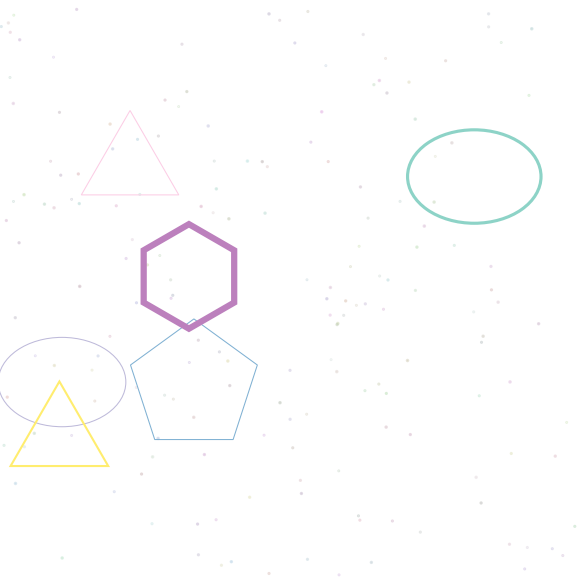[{"shape": "oval", "thickness": 1.5, "radius": 0.58, "center": [0.821, 0.693]}, {"shape": "oval", "thickness": 0.5, "radius": 0.55, "center": [0.107, 0.338]}, {"shape": "pentagon", "thickness": 0.5, "radius": 0.58, "center": [0.336, 0.331]}, {"shape": "triangle", "thickness": 0.5, "radius": 0.49, "center": [0.225, 0.71]}, {"shape": "hexagon", "thickness": 3, "radius": 0.45, "center": [0.327, 0.52]}, {"shape": "triangle", "thickness": 1, "radius": 0.49, "center": [0.103, 0.241]}]